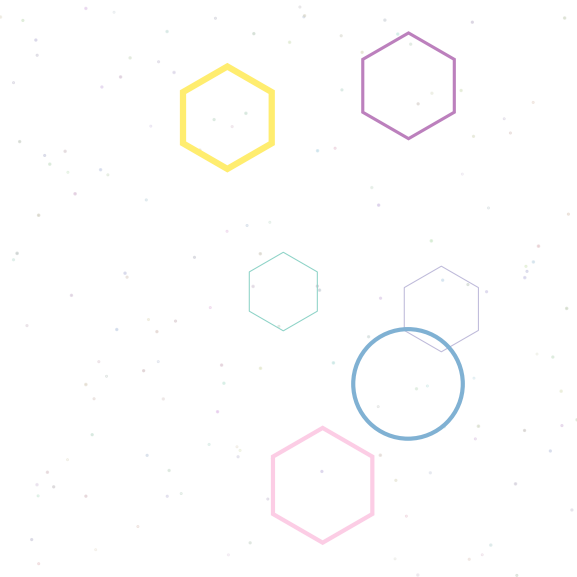[{"shape": "hexagon", "thickness": 0.5, "radius": 0.34, "center": [0.491, 0.494]}, {"shape": "hexagon", "thickness": 0.5, "radius": 0.37, "center": [0.764, 0.464]}, {"shape": "circle", "thickness": 2, "radius": 0.47, "center": [0.707, 0.334]}, {"shape": "hexagon", "thickness": 2, "radius": 0.5, "center": [0.559, 0.159]}, {"shape": "hexagon", "thickness": 1.5, "radius": 0.46, "center": [0.707, 0.851]}, {"shape": "hexagon", "thickness": 3, "radius": 0.44, "center": [0.394, 0.795]}]